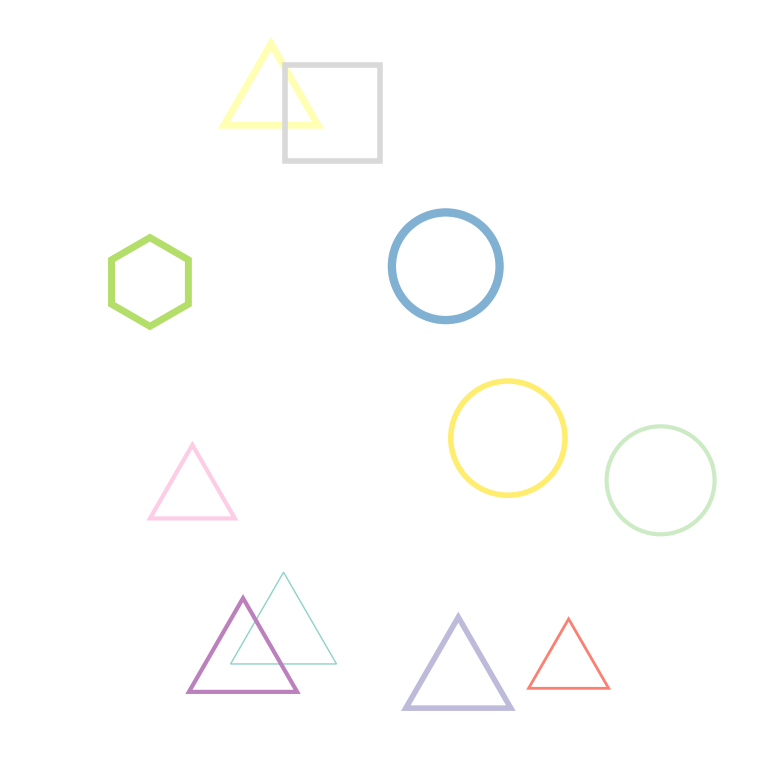[{"shape": "triangle", "thickness": 0.5, "radius": 0.4, "center": [0.368, 0.177]}, {"shape": "triangle", "thickness": 2.5, "radius": 0.35, "center": [0.352, 0.873]}, {"shape": "triangle", "thickness": 2, "radius": 0.39, "center": [0.595, 0.12]}, {"shape": "triangle", "thickness": 1, "radius": 0.3, "center": [0.738, 0.136]}, {"shape": "circle", "thickness": 3, "radius": 0.35, "center": [0.579, 0.654]}, {"shape": "hexagon", "thickness": 2.5, "radius": 0.29, "center": [0.195, 0.634]}, {"shape": "triangle", "thickness": 1.5, "radius": 0.32, "center": [0.25, 0.359]}, {"shape": "square", "thickness": 2, "radius": 0.31, "center": [0.432, 0.853]}, {"shape": "triangle", "thickness": 1.5, "radius": 0.41, "center": [0.316, 0.142]}, {"shape": "circle", "thickness": 1.5, "radius": 0.35, "center": [0.858, 0.376]}, {"shape": "circle", "thickness": 2, "radius": 0.37, "center": [0.66, 0.431]}]